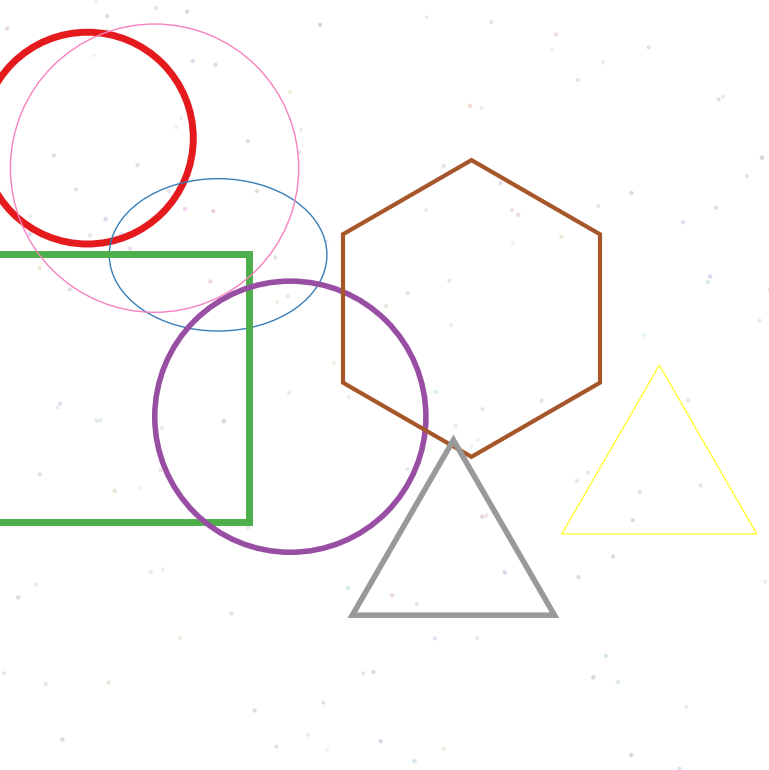[{"shape": "circle", "thickness": 2.5, "radius": 0.69, "center": [0.113, 0.821]}, {"shape": "oval", "thickness": 0.5, "radius": 0.71, "center": [0.283, 0.669]}, {"shape": "square", "thickness": 2.5, "radius": 0.87, "center": [0.149, 0.496]}, {"shape": "circle", "thickness": 2, "radius": 0.88, "center": [0.377, 0.459]}, {"shape": "triangle", "thickness": 0.5, "radius": 0.73, "center": [0.856, 0.38]}, {"shape": "hexagon", "thickness": 1.5, "radius": 0.96, "center": [0.612, 0.599]}, {"shape": "circle", "thickness": 0.5, "radius": 0.94, "center": [0.201, 0.782]}, {"shape": "triangle", "thickness": 2, "radius": 0.76, "center": [0.589, 0.277]}]